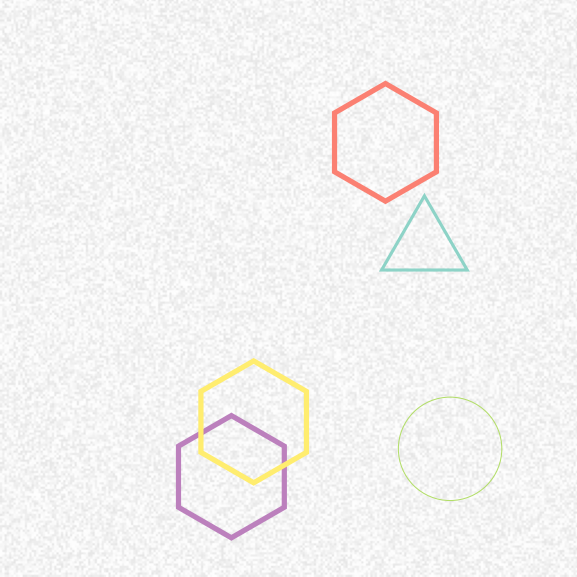[{"shape": "triangle", "thickness": 1.5, "radius": 0.43, "center": [0.735, 0.574]}, {"shape": "hexagon", "thickness": 2.5, "radius": 0.51, "center": [0.667, 0.753]}, {"shape": "circle", "thickness": 0.5, "radius": 0.45, "center": [0.779, 0.222]}, {"shape": "hexagon", "thickness": 2.5, "radius": 0.53, "center": [0.401, 0.174]}, {"shape": "hexagon", "thickness": 2.5, "radius": 0.53, "center": [0.439, 0.269]}]